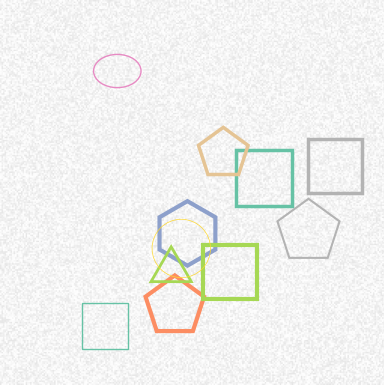[{"shape": "square", "thickness": 2.5, "radius": 0.37, "center": [0.686, 0.538]}, {"shape": "square", "thickness": 1, "radius": 0.3, "center": [0.273, 0.153]}, {"shape": "pentagon", "thickness": 3, "radius": 0.4, "center": [0.454, 0.205]}, {"shape": "hexagon", "thickness": 3, "radius": 0.42, "center": [0.487, 0.394]}, {"shape": "oval", "thickness": 1, "radius": 0.31, "center": [0.305, 0.816]}, {"shape": "square", "thickness": 3, "radius": 0.35, "center": [0.598, 0.294]}, {"shape": "triangle", "thickness": 2, "radius": 0.3, "center": [0.445, 0.299]}, {"shape": "circle", "thickness": 0.5, "radius": 0.38, "center": [0.471, 0.355]}, {"shape": "pentagon", "thickness": 2.5, "radius": 0.34, "center": [0.58, 0.601]}, {"shape": "pentagon", "thickness": 1.5, "radius": 0.42, "center": [0.801, 0.399]}, {"shape": "square", "thickness": 2.5, "radius": 0.35, "center": [0.871, 0.568]}]